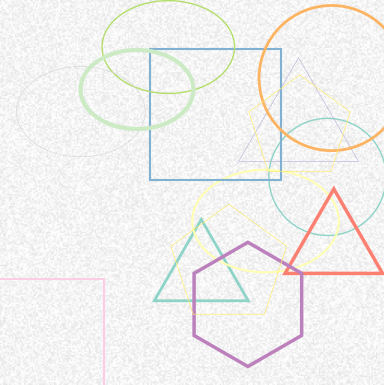[{"shape": "circle", "thickness": 1, "radius": 0.76, "center": [0.851, 0.54]}, {"shape": "triangle", "thickness": 2, "radius": 0.7, "center": [0.523, 0.289]}, {"shape": "oval", "thickness": 1.5, "radius": 0.95, "center": [0.69, 0.426]}, {"shape": "triangle", "thickness": 0.5, "radius": 0.9, "center": [0.775, 0.67]}, {"shape": "triangle", "thickness": 2.5, "radius": 0.73, "center": [0.867, 0.363]}, {"shape": "square", "thickness": 1.5, "radius": 0.85, "center": [0.559, 0.703]}, {"shape": "circle", "thickness": 2, "radius": 0.94, "center": [0.861, 0.797]}, {"shape": "oval", "thickness": 1, "radius": 0.86, "center": [0.437, 0.878]}, {"shape": "square", "thickness": 1.5, "radius": 0.85, "center": [0.1, 0.104]}, {"shape": "oval", "thickness": 0.5, "radius": 0.84, "center": [0.21, 0.71]}, {"shape": "hexagon", "thickness": 2.5, "radius": 0.81, "center": [0.644, 0.209]}, {"shape": "oval", "thickness": 3, "radius": 0.73, "center": [0.356, 0.768]}, {"shape": "pentagon", "thickness": 0.5, "radius": 0.69, "center": [0.778, 0.667]}, {"shape": "pentagon", "thickness": 0.5, "radius": 0.79, "center": [0.594, 0.312]}]